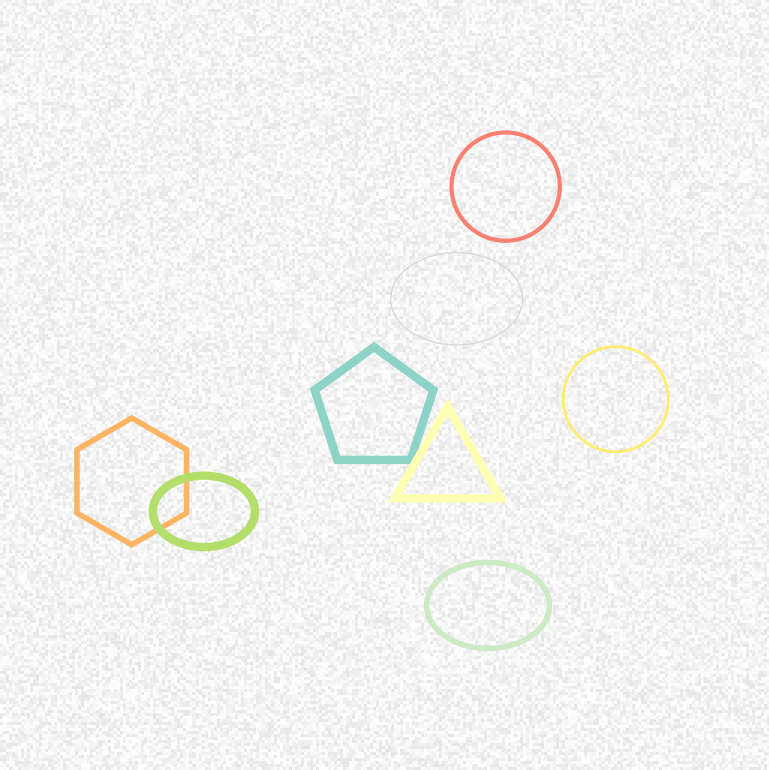[{"shape": "pentagon", "thickness": 3, "radius": 0.41, "center": [0.486, 0.468]}, {"shape": "triangle", "thickness": 3, "radius": 0.4, "center": [0.581, 0.392]}, {"shape": "circle", "thickness": 1.5, "radius": 0.35, "center": [0.657, 0.758]}, {"shape": "hexagon", "thickness": 2, "radius": 0.41, "center": [0.171, 0.375]}, {"shape": "oval", "thickness": 3, "radius": 0.33, "center": [0.265, 0.336]}, {"shape": "oval", "thickness": 0.5, "radius": 0.43, "center": [0.593, 0.612]}, {"shape": "oval", "thickness": 2, "radius": 0.4, "center": [0.634, 0.214]}, {"shape": "circle", "thickness": 1, "radius": 0.34, "center": [0.8, 0.482]}]